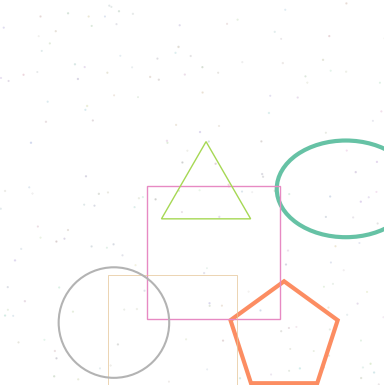[{"shape": "oval", "thickness": 3, "radius": 0.9, "center": [0.898, 0.509]}, {"shape": "pentagon", "thickness": 3, "radius": 0.73, "center": [0.738, 0.123]}, {"shape": "square", "thickness": 1, "radius": 0.87, "center": [0.554, 0.344]}, {"shape": "triangle", "thickness": 1, "radius": 0.67, "center": [0.535, 0.498]}, {"shape": "square", "thickness": 0.5, "radius": 0.83, "center": [0.448, 0.119]}, {"shape": "circle", "thickness": 1.5, "radius": 0.72, "center": [0.296, 0.162]}]